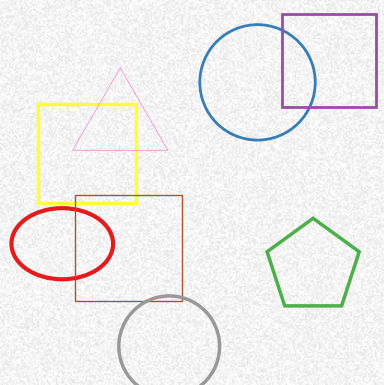[{"shape": "oval", "thickness": 3, "radius": 0.66, "center": [0.162, 0.367]}, {"shape": "circle", "thickness": 2, "radius": 0.75, "center": [0.669, 0.786]}, {"shape": "pentagon", "thickness": 2.5, "radius": 0.63, "center": [0.813, 0.307]}, {"shape": "square", "thickness": 2, "radius": 0.61, "center": [0.854, 0.843]}, {"shape": "square", "thickness": 2.5, "radius": 0.64, "center": [0.226, 0.602]}, {"shape": "square", "thickness": 1, "radius": 0.69, "center": [0.334, 0.357]}, {"shape": "triangle", "thickness": 0.5, "radius": 0.71, "center": [0.312, 0.681]}, {"shape": "circle", "thickness": 2.5, "radius": 0.65, "center": [0.439, 0.1]}]